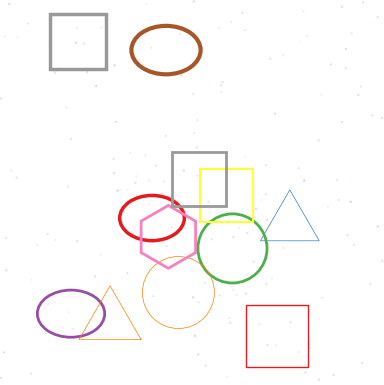[{"shape": "oval", "thickness": 2.5, "radius": 0.42, "center": [0.395, 0.434]}, {"shape": "square", "thickness": 1, "radius": 0.4, "center": [0.719, 0.127]}, {"shape": "triangle", "thickness": 0.5, "radius": 0.44, "center": [0.753, 0.419]}, {"shape": "circle", "thickness": 2, "radius": 0.45, "center": [0.604, 0.355]}, {"shape": "oval", "thickness": 2, "radius": 0.44, "center": [0.184, 0.185]}, {"shape": "circle", "thickness": 0.5, "radius": 0.47, "center": [0.463, 0.24]}, {"shape": "triangle", "thickness": 0.5, "radius": 0.47, "center": [0.286, 0.164]}, {"shape": "square", "thickness": 1.5, "radius": 0.34, "center": [0.588, 0.492]}, {"shape": "oval", "thickness": 3, "radius": 0.45, "center": [0.431, 0.87]}, {"shape": "hexagon", "thickness": 2, "radius": 0.41, "center": [0.437, 0.385]}, {"shape": "square", "thickness": 2.5, "radius": 0.36, "center": [0.203, 0.892]}, {"shape": "square", "thickness": 2, "radius": 0.35, "center": [0.517, 0.535]}]